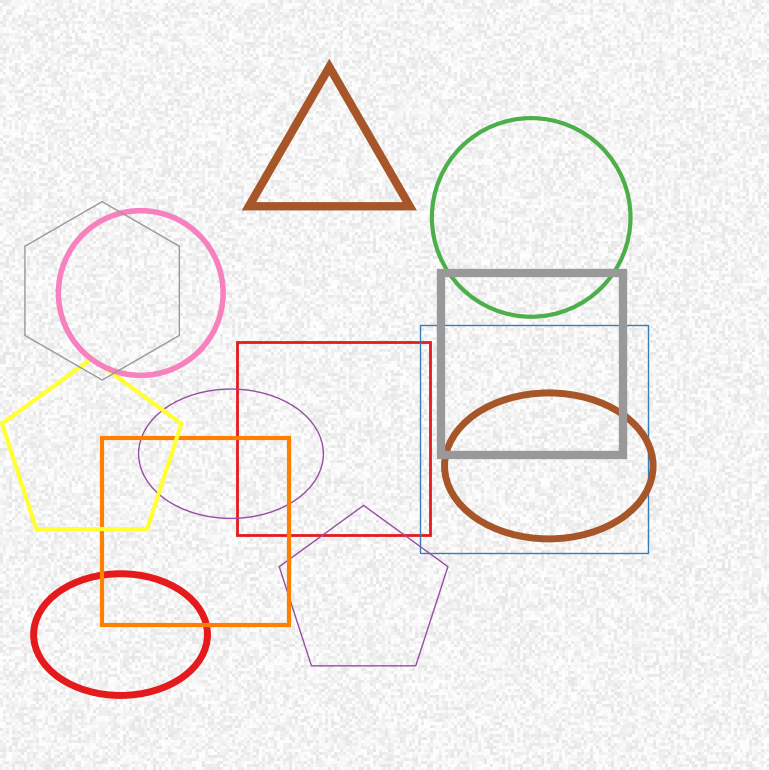[{"shape": "square", "thickness": 1, "radius": 0.63, "center": [0.433, 0.431]}, {"shape": "oval", "thickness": 2.5, "radius": 0.56, "center": [0.157, 0.176]}, {"shape": "square", "thickness": 0.5, "radius": 0.74, "center": [0.693, 0.43]}, {"shape": "circle", "thickness": 1.5, "radius": 0.64, "center": [0.69, 0.718]}, {"shape": "oval", "thickness": 0.5, "radius": 0.6, "center": [0.3, 0.411]}, {"shape": "pentagon", "thickness": 0.5, "radius": 0.58, "center": [0.472, 0.228]}, {"shape": "square", "thickness": 1.5, "radius": 0.61, "center": [0.254, 0.31]}, {"shape": "pentagon", "thickness": 1.5, "radius": 0.61, "center": [0.119, 0.412]}, {"shape": "triangle", "thickness": 3, "radius": 0.6, "center": [0.428, 0.792]}, {"shape": "oval", "thickness": 2.5, "radius": 0.68, "center": [0.713, 0.395]}, {"shape": "circle", "thickness": 2, "radius": 0.53, "center": [0.183, 0.619]}, {"shape": "square", "thickness": 3, "radius": 0.59, "center": [0.691, 0.527]}, {"shape": "hexagon", "thickness": 0.5, "radius": 0.58, "center": [0.133, 0.622]}]